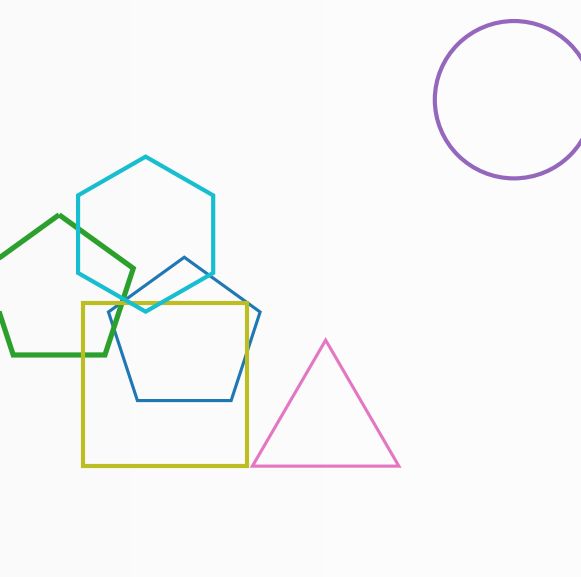[{"shape": "pentagon", "thickness": 1.5, "radius": 0.69, "center": [0.317, 0.416]}, {"shape": "pentagon", "thickness": 2.5, "radius": 0.67, "center": [0.102, 0.493]}, {"shape": "circle", "thickness": 2, "radius": 0.68, "center": [0.884, 0.826]}, {"shape": "triangle", "thickness": 1.5, "radius": 0.73, "center": [0.56, 0.265]}, {"shape": "square", "thickness": 2, "radius": 0.71, "center": [0.283, 0.334]}, {"shape": "hexagon", "thickness": 2, "radius": 0.67, "center": [0.251, 0.594]}]